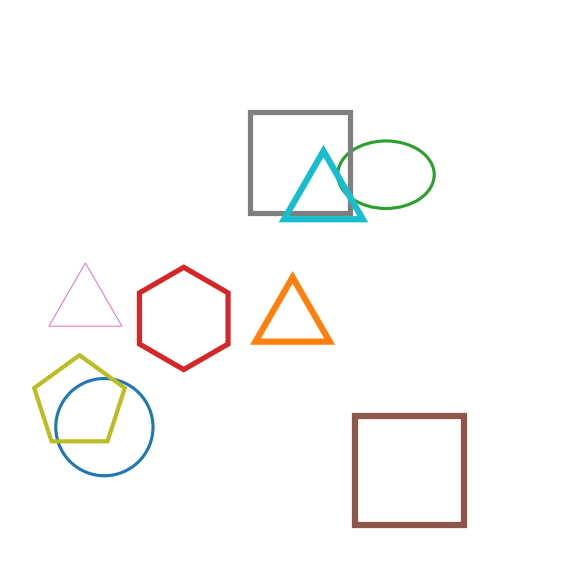[{"shape": "circle", "thickness": 1.5, "radius": 0.42, "center": [0.181, 0.26]}, {"shape": "triangle", "thickness": 3, "radius": 0.37, "center": [0.507, 0.445]}, {"shape": "oval", "thickness": 1.5, "radius": 0.42, "center": [0.668, 0.697]}, {"shape": "hexagon", "thickness": 2.5, "radius": 0.44, "center": [0.318, 0.448]}, {"shape": "square", "thickness": 3, "radius": 0.47, "center": [0.709, 0.184]}, {"shape": "triangle", "thickness": 0.5, "radius": 0.37, "center": [0.148, 0.471]}, {"shape": "square", "thickness": 2.5, "radius": 0.44, "center": [0.52, 0.718]}, {"shape": "pentagon", "thickness": 2, "radius": 0.41, "center": [0.138, 0.302]}, {"shape": "triangle", "thickness": 3, "radius": 0.39, "center": [0.56, 0.659]}]